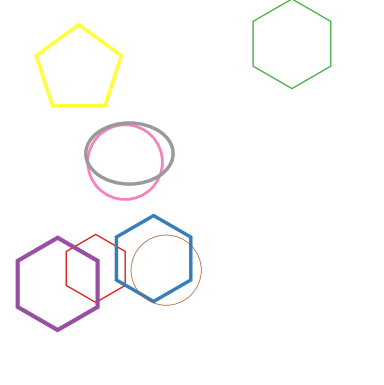[{"shape": "hexagon", "thickness": 1, "radius": 0.44, "center": [0.249, 0.303]}, {"shape": "hexagon", "thickness": 2.5, "radius": 0.56, "center": [0.399, 0.329]}, {"shape": "hexagon", "thickness": 1, "radius": 0.58, "center": [0.758, 0.886]}, {"shape": "hexagon", "thickness": 3, "radius": 0.6, "center": [0.15, 0.263]}, {"shape": "pentagon", "thickness": 2.5, "radius": 0.58, "center": [0.205, 0.82]}, {"shape": "circle", "thickness": 0.5, "radius": 0.46, "center": [0.432, 0.298]}, {"shape": "circle", "thickness": 2, "radius": 0.48, "center": [0.325, 0.579]}, {"shape": "oval", "thickness": 2.5, "radius": 0.57, "center": [0.336, 0.601]}]